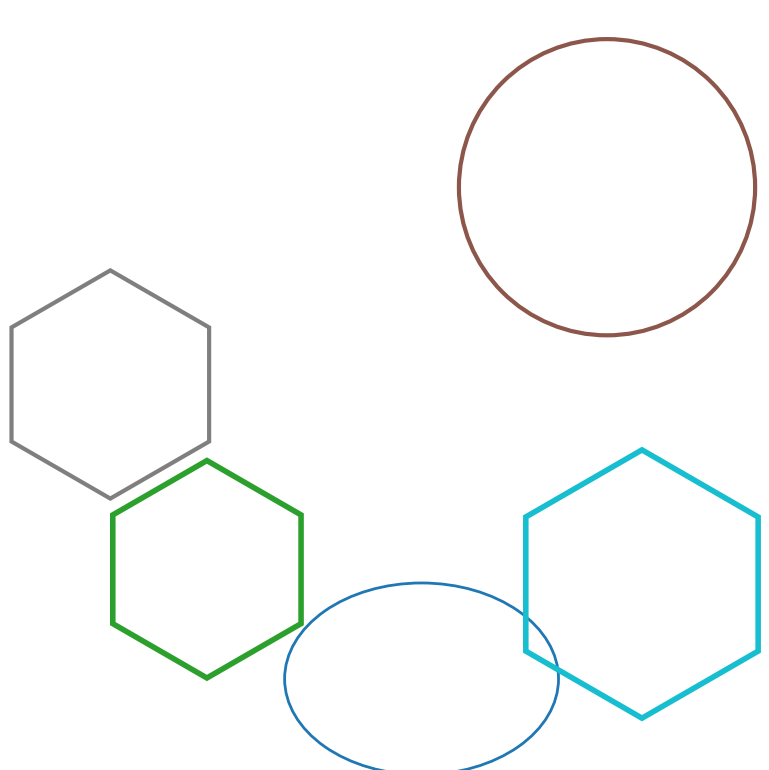[{"shape": "oval", "thickness": 1, "radius": 0.89, "center": [0.547, 0.118]}, {"shape": "hexagon", "thickness": 2, "radius": 0.71, "center": [0.269, 0.261]}, {"shape": "circle", "thickness": 1.5, "radius": 0.96, "center": [0.788, 0.757]}, {"shape": "hexagon", "thickness": 1.5, "radius": 0.74, "center": [0.143, 0.501]}, {"shape": "hexagon", "thickness": 2, "radius": 0.87, "center": [0.834, 0.242]}]